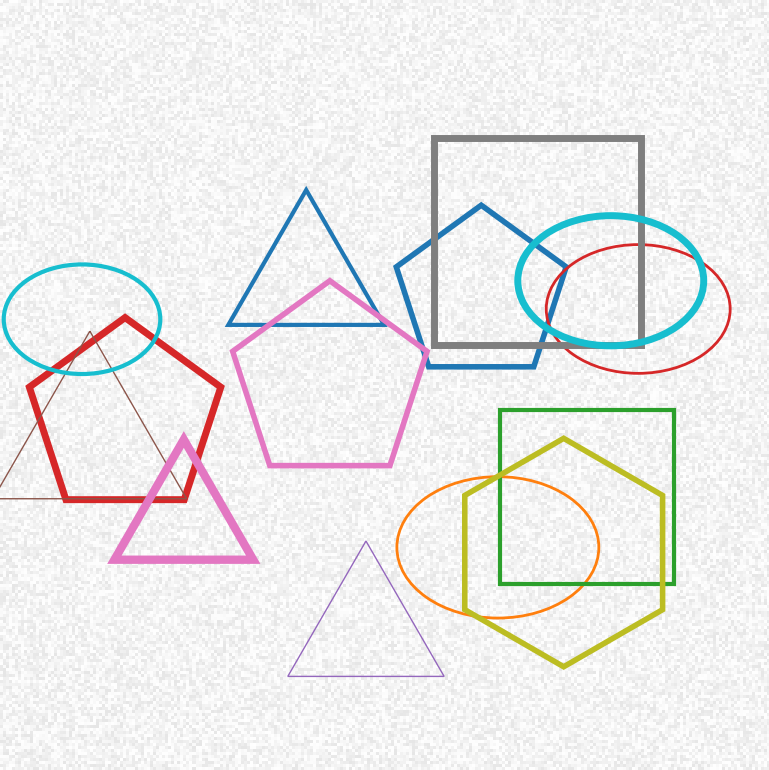[{"shape": "triangle", "thickness": 1.5, "radius": 0.58, "center": [0.398, 0.636]}, {"shape": "pentagon", "thickness": 2, "radius": 0.58, "center": [0.625, 0.618]}, {"shape": "oval", "thickness": 1, "radius": 0.66, "center": [0.647, 0.289]}, {"shape": "square", "thickness": 1.5, "radius": 0.56, "center": [0.762, 0.355]}, {"shape": "pentagon", "thickness": 2.5, "radius": 0.65, "center": [0.162, 0.457]}, {"shape": "oval", "thickness": 1, "radius": 0.6, "center": [0.829, 0.599]}, {"shape": "triangle", "thickness": 0.5, "radius": 0.59, "center": [0.475, 0.18]}, {"shape": "triangle", "thickness": 0.5, "radius": 0.73, "center": [0.117, 0.425]}, {"shape": "pentagon", "thickness": 2, "radius": 0.66, "center": [0.428, 0.503]}, {"shape": "triangle", "thickness": 3, "radius": 0.52, "center": [0.239, 0.325]}, {"shape": "square", "thickness": 2.5, "radius": 0.67, "center": [0.698, 0.687]}, {"shape": "hexagon", "thickness": 2, "radius": 0.74, "center": [0.732, 0.282]}, {"shape": "oval", "thickness": 2.5, "radius": 0.6, "center": [0.793, 0.635]}, {"shape": "oval", "thickness": 1.5, "radius": 0.51, "center": [0.107, 0.585]}]